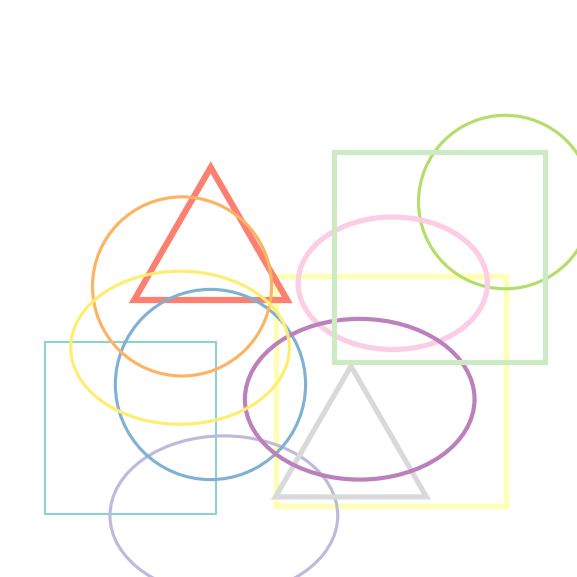[{"shape": "square", "thickness": 1, "radius": 0.74, "center": [0.226, 0.258]}, {"shape": "square", "thickness": 2.5, "radius": 0.99, "center": [0.677, 0.322]}, {"shape": "oval", "thickness": 1.5, "radius": 0.99, "center": [0.388, 0.106]}, {"shape": "triangle", "thickness": 3, "radius": 0.77, "center": [0.365, 0.556]}, {"shape": "circle", "thickness": 1.5, "radius": 0.82, "center": [0.364, 0.333]}, {"shape": "circle", "thickness": 1.5, "radius": 0.78, "center": [0.315, 0.503]}, {"shape": "circle", "thickness": 1.5, "radius": 0.75, "center": [0.875, 0.649]}, {"shape": "oval", "thickness": 2.5, "radius": 0.82, "center": [0.68, 0.509]}, {"shape": "triangle", "thickness": 2.5, "radius": 0.75, "center": [0.608, 0.214]}, {"shape": "oval", "thickness": 2, "radius": 0.99, "center": [0.623, 0.308]}, {"shape": "square", "thickness": 2.5, "radius": 0.91, "center": [0.761, 0.554]}, {"shape": "oval", "thickness": 1.5, "radius": 0.95, "center": [0.312, 0.397]}]